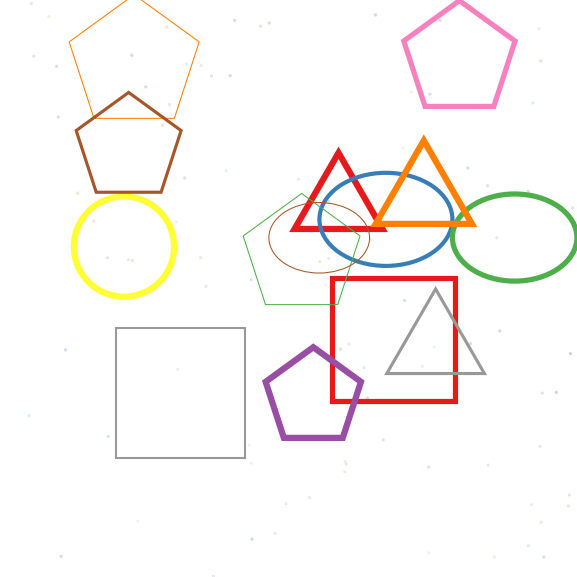[{"shape": "triangle", "thickness": 3, "radius": 0.44, "center": [0.586, 0.647]}, {"shape": "square", "thickness": 2.5, "radius": 0.53, "center": [0.682, 0.411]}, {"shape": "oval", "thickness": 2, "radius": 0.58, "center": [0.668, 0.619]}, {"shape": "oval", "thickness": 2.5, "radius": 0.54, "center": [0.891, 0.588]}, {"shape": "pentagon", "thickness": 0.5, "radius": 0.53, "center": [0.522, 0.558]}, {"shape": "pentagon", "thickness": 3, "radius": 0.43, "center": [0.543, 0.311]}, {"shape": "triangle", "thickness": 3, "radius": 0.48, "center": [0.734, 0.66]}, {"shape": "pentagon", "thickness": 0.5, "radius": 0.59, "center": [0.232, 0.89]}, {"shape": "circle", "thickness": 3, "radius": 0.43, "center": [0.215, 0.572]}, {"shape": "oval", "thickness": 0.5, "radius": 0.44, "center": [0.553, 0.587]}, {"shape": "pentagon", "thickness": 1.5, "radius": 0.48, "center": [0.223, 0.744]}, {"shape": "pentagon", "thickness": 2.5, "radius": 0.51, "center": [0.796, 0.897]}, {"shape": "triangle", "thickness": 1.5, "radius": 0.49, "center": [0.754, 0.401]}, {"shape": "square", "thickness": 1, "radius": 0.56, "center": [0.313, 0.319]}]